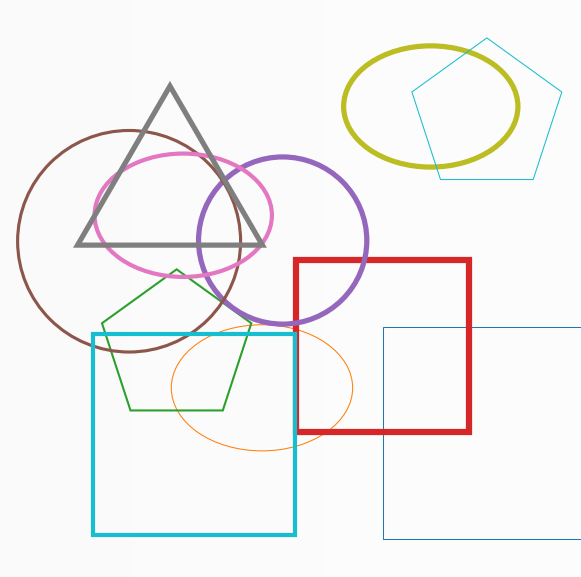[{"shape": "square", "thickness": 0.5, "radius": 0.92, "center": [0.842, 0.249]}, {"shape": "oval", "thickness": 0.5, "radius": 0.78, "center": [0.451, 0.328]}, {"shape": "pentagon", "thickness": 1, "radius": 0.68, "center": [0.304, 0.398]}, {"shape": "square", "thickness": 3, "radius": 0.75, "center": [0.658, 0.4]}, {"shape": "circle", "thickness": 2.5, "radius": 0.72, "center": [0.486, 0.583]}, {"shape": "circle", "thickness": 1.5, "radius": 0.96, "center": [0.222, 0.581]}, {"shape": "oval", "thickness": 2, "radius": 0.76, "center": [0.315, 0.626]}, {"shape": "triangle", "thickness": 2.5, "radius": 0.92, "center": [0.292, 0.666]}, {"shape": "oval", "thickness": 2.5, "radius": 0.75, "center": [0.741, 0.815]}, {"shape": "square", "thickness": 2, "radius": 0.87, "center": [0.334, 0.246]}, {"shape": "pentagon", "thickness": 0.5, "radius": 0.68, "center": [0.838, 0.798]}]